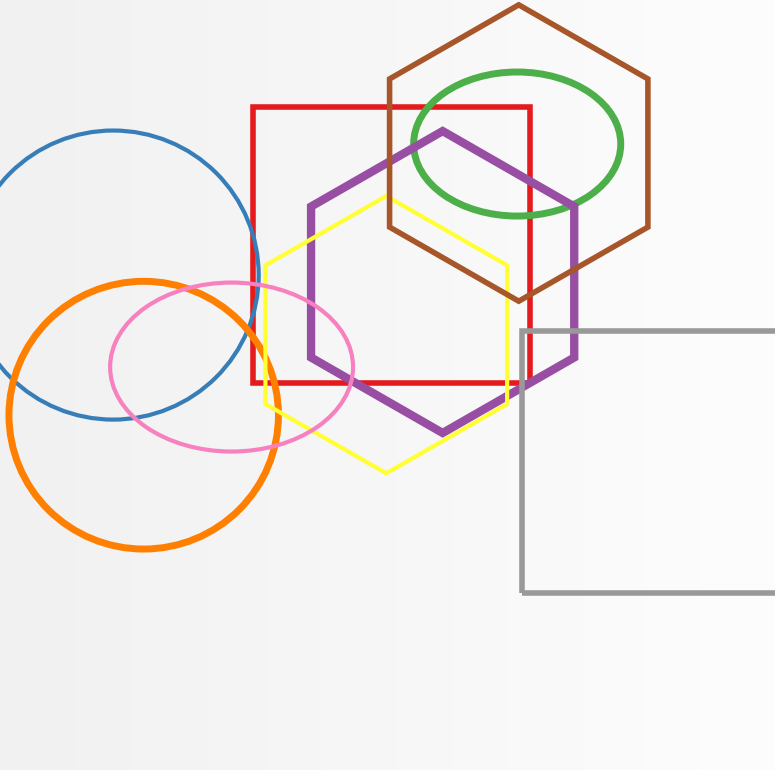[{"shape": "square", "thickness": 2, "radius": 0.9, "center": [0.505, 0.681]}, {"shape": "circle", "thickness": 1.5, "radius": 0.94, "center": [0.146, 0.643]}, {"shape": "oval", "thickness": 2.5, "radius": 0.67, "center": [0.667, 0.813]}, {"shape": "hexagon", "thickness": 3, "radius": 0.98, "center": [0.571, 0.634]}, {"shape": "circle", "thickness": 2.5, "radius": 0.87, "center": [0.185, 0.461]}, {"shape": "hexagon", "thickness": 1.5, "radius": 0.9, "center": [0.498, 0.565]}, {"shape": "hexagon", "thickness": 2, "radius": 0.96, "center": [0.669, 0.801]}, {"shape": "oval", "thickness": 1.5, "radius": 0.78, "center": [0.299, 0.523]}, {"shape": "square", "thickness": 2, "radius": 0.85, "center": [0.844, 0.4]}]